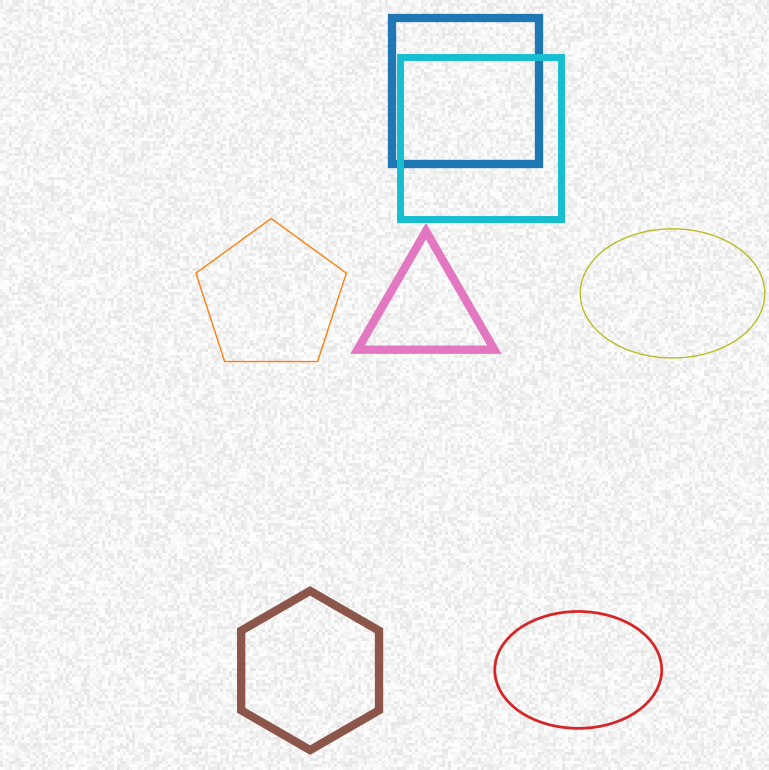[{"shape": "square", "thickness": 3, "radius": 0.48, "center": [0.605, 0.882]}, {"shape": "pentagon", "thickness": 0.5, "radius": 0.51, "center": [0.352, 0.614]}, {"shape": "oval", "thickness": 1, "radius": 0.54, "center": [0.751, 0.13]}, {"shape": "hexagon", "thickness": 3, "radius": 0.52, "center": [0.403, 0.129]}, {"shape": "triangle", "thickness": 3, "radius": 0.51, "center": [0.553, 0.597]}, {"shape": "oval", "thickness": 0.5, "radius": 0.6, "center": [0.873, 0.619]}, {"shape": "square", "thickness": 2.5, "radius": 0.53, "center": [0.624, 0.821]}]